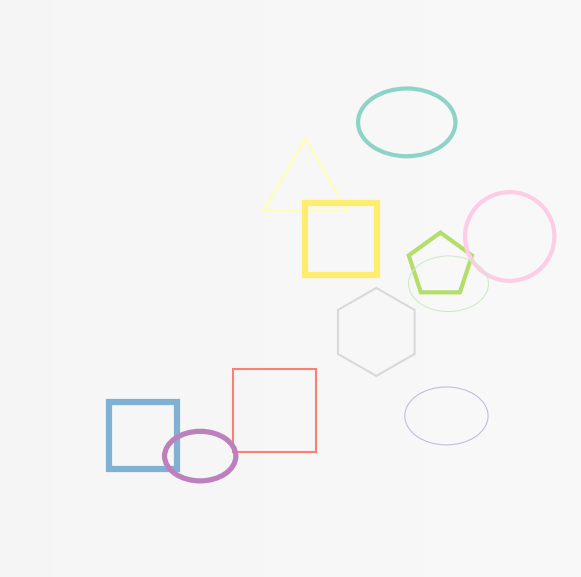[{"shape": "oval", "thickness": 2, "radius": 0.42, "center": [0.7, 0.787]}, {"shape": "triangle", "thickness": 1, "radius": 0.42, "center": [0.525, 0.676]}, {"shape": "oval", "thickness": 0.5, "radius": 0.36, "center": [0.768, 0.279]}, {"shape": "square", "thickness": 1, "radius": 0.36, "center": [0.472, 0.288]}, {"shape": "square", "thickness": 3, "radius": 0.29, "center": [0.246, 0.245]}, {"shape": "pentagon", "thickness": 2, "radius": 0.29, "center": [0.758, 0.539]}, {"shape": "circle", "thickness": 2, "radius": 0.38, "center": [0.877, 0.59]}, {"shape": "hexagon", "thickness": 1, "radius": 0.38, "center": [0.647, 0.424]}, {"shape": "oval", "thickness": 2.5, "radius": 0.31, "center": [0.344, 0.209]}, {"shape": "oval", "thickness": 0.5, "radius": 0.34, "center": [0.772, 0.508]}, {"shape": "square", "thickness": 3, "radius": 0.31, "center": [0.586, 0.585]}]